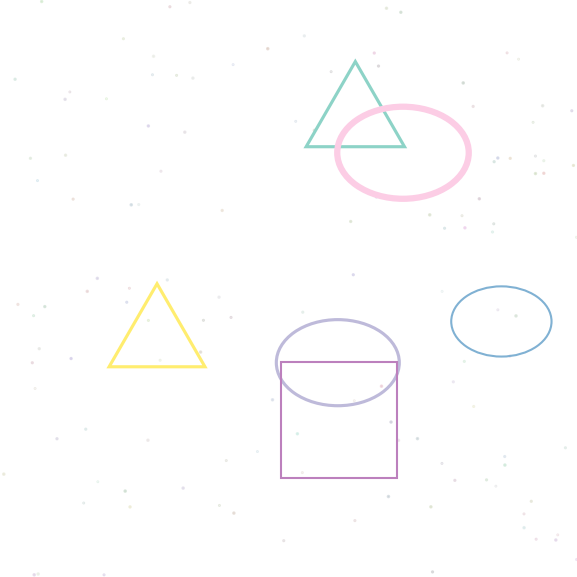[{"shape": "triangle", "thickness": 1.5, "radius": 0.49, "center": [0.615, 0.794]}, {"shape": "oval", "thickness": 1.5, "radius": 0.53, "center": [0.585, 0.371]}, {"shape": "oval", "thickness": 1, "radius": 0.43, "center": [0.868, 0.443]}, {"shape": "oval", "thickness": 3, "radius": 0.57, "center": [0.698, 0.735]}, {"shape": "square", "thickness": 1, "radius": 0.5, "center": [0.587, 0.272]}, {"shape": "triangle", "thickness": 1.5, "radius": 0.48, "center": [0.272, 0.412]}]